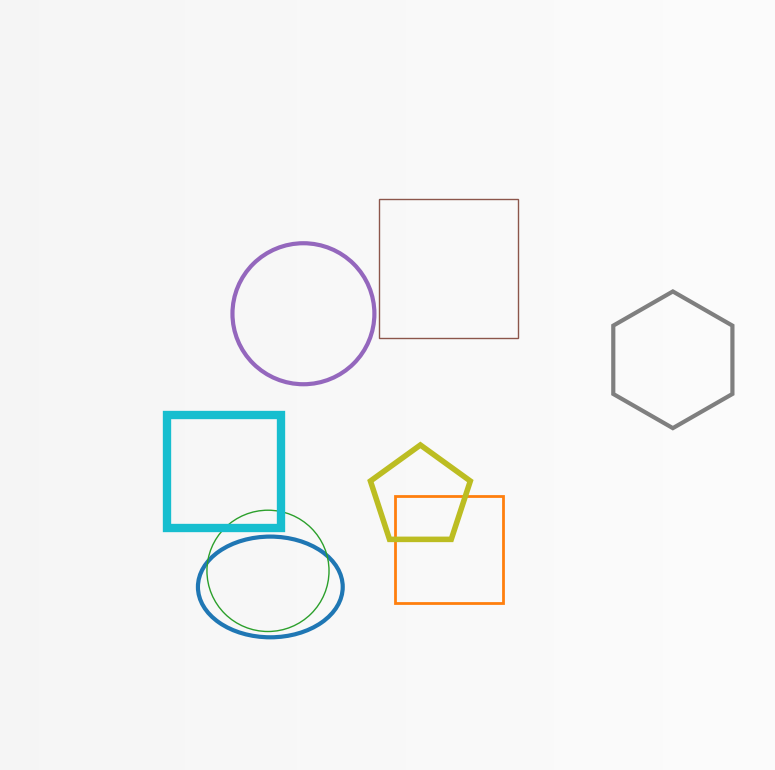[{"shape": "oval", "thickness": 1.5, "radius": 0.47, "center": [0.349, 0.238]}, {"shape": "square", "thickness": 1, "radius": 0.35, "center": [0.579, 0.286]}, {"shape": "circle", "thickness": 0.5, "radius": 0.39, "center": [0.346, 0.259]}, {"shape": "circle", "thickness": 1.5, "radius": 0.46, "center": [0.392, 0.593]}, {"shape": "square", "thickness": 0.5, "radius": 0.45, "center": [0.579, 0.652]}, {"shape": "hexagon", "thickness": 1.5, "radius": 0.44, "center": [0.868, 0.533]}, {"shape": "pentagon", "thickness": 2, "radius": 0.34, "center": [0.542, 0.354]}, {"shape": "square", "thickness": 3, "radius": 0.37, "center": [0.289, 0.387]}]